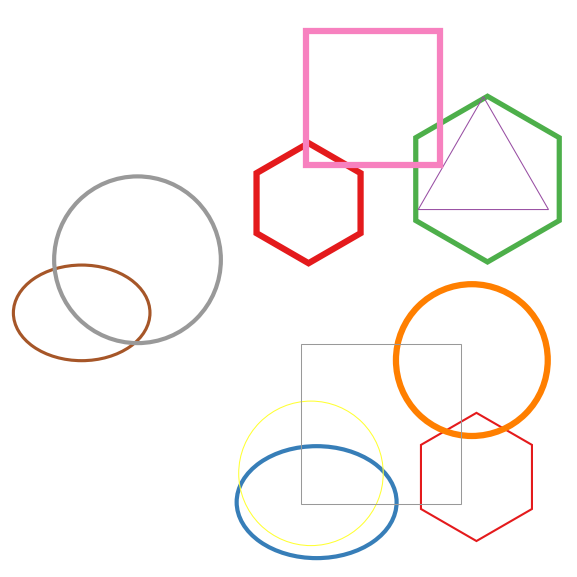[{"shape": "hexagon", "thickness": 1, "radius": 0.55, "center": [0.825, 0.173]}, {"shape": "hexagon", "thickness": 3, "radius": 0.52, "center": [0.534, 0.647]}, {"shape": "oval", "thickness": 2, "radius": 0.69, "center": [0.548, 0.13]}, {"shape": "hexagon", "thickness": 2.5, "radius": 0.72, "center": [0.844, 0.689]}, {"shape": "triangle", "thickness": 0.5, "radius": 0.65, "center": [0.837, 0.701]}, {"shape": "circle", "thickness": 3, "radius": 0.66, "center": [0.817, 0.376]}, {"shape": "circle", "thickness": 0.5, "radius": 0.63, "center": [0.538, 0.179]}, {"shape": "oval", "thickness": 1.5, "radius": 0.59, "center": [0.141, 0.457]}, {"shape": "square", "thickness": 3, "radius": 0.58, "center": [0.647, 0.829]}, {"shape": "square", "thickness": 0.5, "radius": 0.69, "center": [0.66, 0.265]}, {"shape": "circle", "thickness": 2, "radius": 0.72, "center": [0.238, 0.549]}]